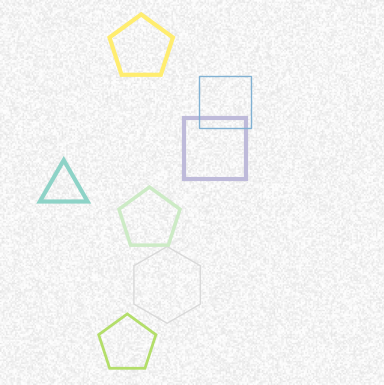[{"shape": "triangle", "thickness": 3, "radius": 0.36, "center": [0.166, 0.512]}, {"shape": "square", "thickness": 3, "radius": 0.4, "center": [0.558, 0.614]}, {"shape": "square", "thickness": 1, "radius": 0.34, "center": [0.585, 0.735]}, {"shape": "pentagon", "thickness": 2, "radius": 0.39, "center": [0.331, 0.107]}, {"shape": "hexagon", "thickness": 1, "radius": 0.5, "center": [0.434, 0.26]}, {"shape": "pentagon", "thickness": 2.5, "radius": 0.42, "center": [0.388, 0.431]}, {"shape": "pentagon", "thickness": 3, "radius": 0.43, "center": [0.367, 0.876]}]